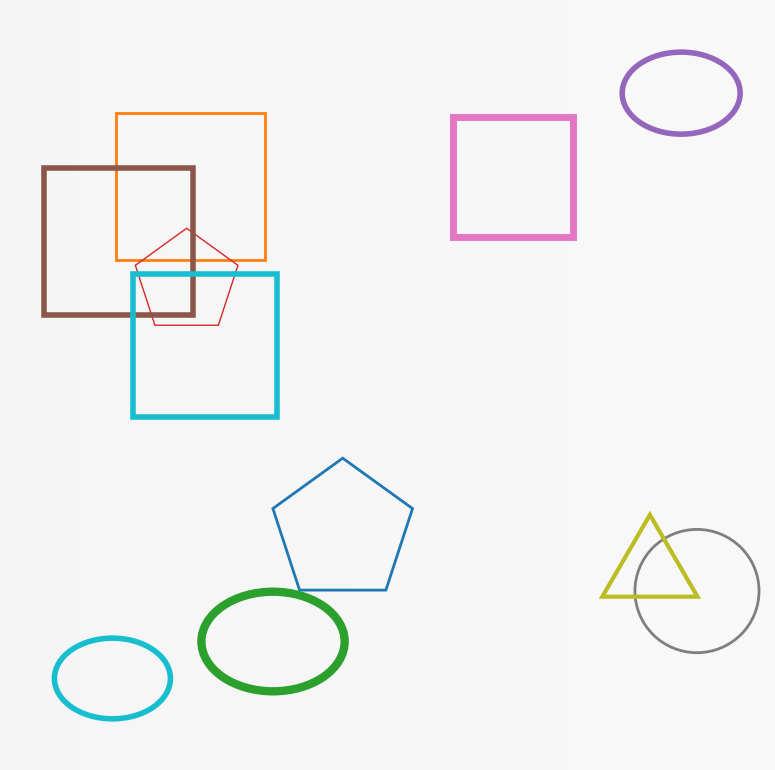[{"shape": "pentagon", "thickness": 1, "radius": 0.47, "center": [0.442, 0.31]}, {"shape": "square", "thickness": 1, "radius": 0.48, "center": [0.246, 0.758]}, {"shape": "oval", "thickness": 3, "radius": 0.46, "center": [0.352, 0.167]}, {"shape": "pentagon", "thickness": 0.5, "radius": 0.35, "center": [0.241, 0.634]}, {"shape": "oval", "thickness": 2, "radius": 0.38, "center": [0.879, 0.879]}, {"shape": "square", "thickness": 2, "radius": 0.48, "center": [0.153, 0.686]}, {"shape": "square", "thickness": 2.5, "radius": 0.39, "center": [0.662, 0.77]}, {"shape": "circle", "thickness": 1, "radius": 0.4, "center": [0.899, 0.232]}, {"shape": "triangle", "thickness": 1.5, "radius": 0.35, "center": [0.839, 0.261]}, {"shape": "oval", "thickness": 2, "radius": 0.37, "center": [0.145, 0.119]}, {"shape": "square", "thickness": 2, "radius": 0.47, "center": [0.264, 0.552]}]